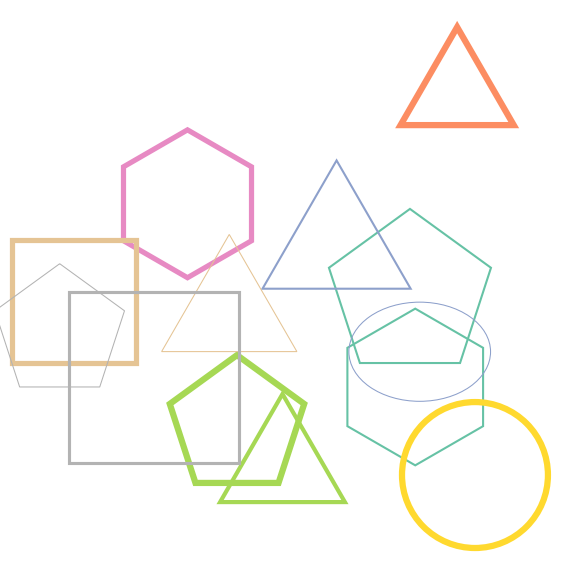[{"shape": "hexagon", "thickness": 1, "radius": 0.68, "center": [0.719, 0.329]}, {"shape": "pentagon", "thickness": 1, "radius": 0.74, "center": [0.71, 0.49]}, {"shape": "triangle", "thickness": 3, "radius": 0.57, "center": [0.792, 0.839]}, {"shape": "oval", "thickness": 0.5, "radius": 0.61, "center": [0.727, 0.39]}, {"shape": "triangle", "thickness": 1, "radius": 0.74, "center": [0.583, 0.573]}, {"shape": "hexagon", "thickness": 2.5, "radius": 0.64, "center": [0.325, 0.646]}, {"shape": "pentagon", "thickness": 3, "radius": 0.61, "center": [0.41, 0.262]}, {"shape": "triangle", "thickness": 2, "radius": 0.62, "center": [0.489, 0.192]}, {"shape": "circle", "thickness": 3, "radius": 0.63, "center": [0.822, 0.177]}, {"shape": "square", "thickness": 2.5, "radius": 0.53, "center": [0.128, 0.477]}, {"shape": "triangle", "thickness": 0.5, "radius": 0.68, "center": [0.397, 0.458]}, {"shape": "pentagon", "thickness": 0.5, "radius": 0.59, "center": [0.103, 0.425]}, {"shape": "square", "thickness": 1.5, "radius": 0.74, "center": [0.267, 0.345]}]